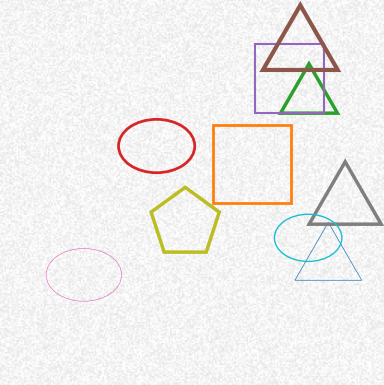[{"shape": "triangle", "thickness": 0.5, "radius": 0.5, "center": [0.853, 0.322]}, {"shape": "square", "thickness": 2, "radius": 0.5, "center": [0.655, 0.573]}, {"shape": "triangle", "thickness": 2.5, "radius": 0.43, "center": [0.803, 0.749]}, {"shape": "oval", "thickness": 2, "radius": 0.5, "center": [0.407, 0.621]}, {"shape": "square", "thickness": 1.5, "radius": 0.45, "center": [0.751, 0.796]}, {"shape": "triangle", "thickness": 3, "radius": 0.56, "center": [0.78, 0.874]}, {"shape": "oval", "thickness": 0.5, "radius": 0.49, "center": [0.218, 0.286]}, {"shape": "triangle", "thickness": 2.5, "radius": 0.54, "center": [0.897, 0.472]}, {"shape": "pentagon", "thickness": 2.5, "radius": 0.47, "center": [0.481, 0.42]}, {"shape": "oval", "thickness": 1, "radius": 0.44, "center": [0.8, 0.382]}]